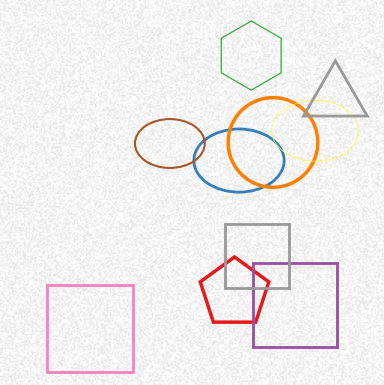[{"shape": "pentagon", "thickness": 2.5, "radius": 0.47, "center": [0.609, 0.239]}, {"shape": "oval", "thickness": 2, "radius": 0.59, "center": [0.621, 0.583]}, {"shape": "hexagon", "thickness": 1, "radius": 0.45, "center": [0.653, 0.856]}, {"shape": "square", "thickness": 2, "radius": 0.54, "center": [0.767, 0.209]}, {"shape": "circle", "thickness": 2.5, "radius": 0.58, "center": [0.709, 0.63]}, {"shape": "oval", "thickness": 0.5, "radius": 0.56, "center": [0.819, 0.66]}, {"shape": "oval", "thickness": 1.5, "radius": 0.45, "center": [0.441, 0.627]}, {"shape": "square", "thickness": 2, "radius": 0.56, "center": [0.233, 0.146]}, {"shape": "square", "thickness": 2, "radius": 0.42, "center": [0.667, 0.335]}, {"shape": "triangle", "thickness": 2, "radius": 0.48, "center": [0.871, 0.746]}]